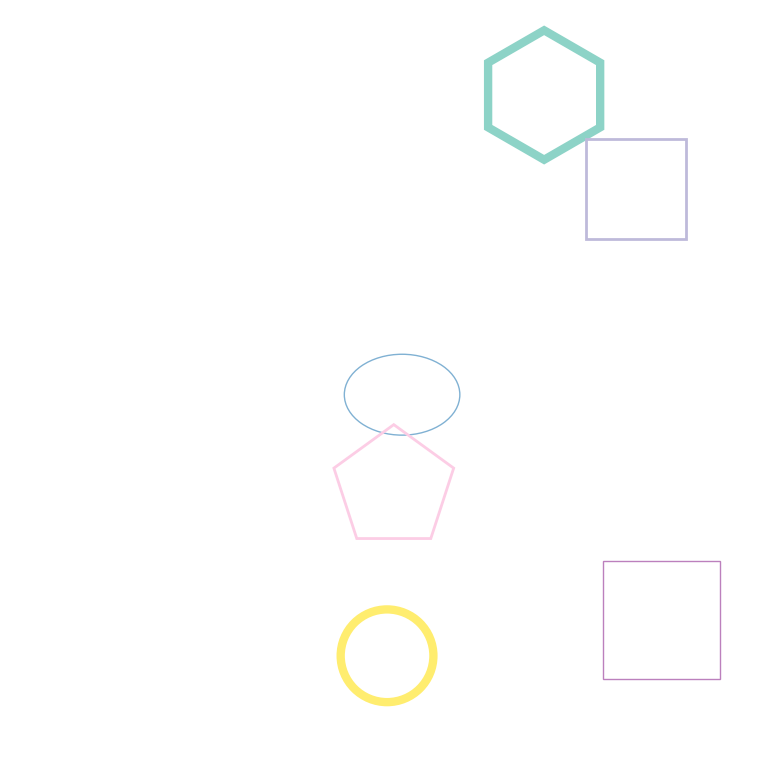[{"shape": "hexagon", "thickness": 3, "radius": 0.42, "center": [0.707, 0.877]}, {"shape": "square", "thickness": 1, "radius": 0.32, "center": [0.826, 0.754]}, {"shape": "oval", "thickness": 0.5, "radius": 0.38, "center": [0.522, 0.487]}, {"shape": "pentagon", "thickness": 1, "radius": 0.41, "center": [0.511, 0.367]}, {"shape": "square", "thickness": 0.5, "radius": 0.38, "center": [0.859, 0.195]}, {"shape": "circle", "thickness": 3, "radius": 0.3, "center": [0.503, 0.148]}]